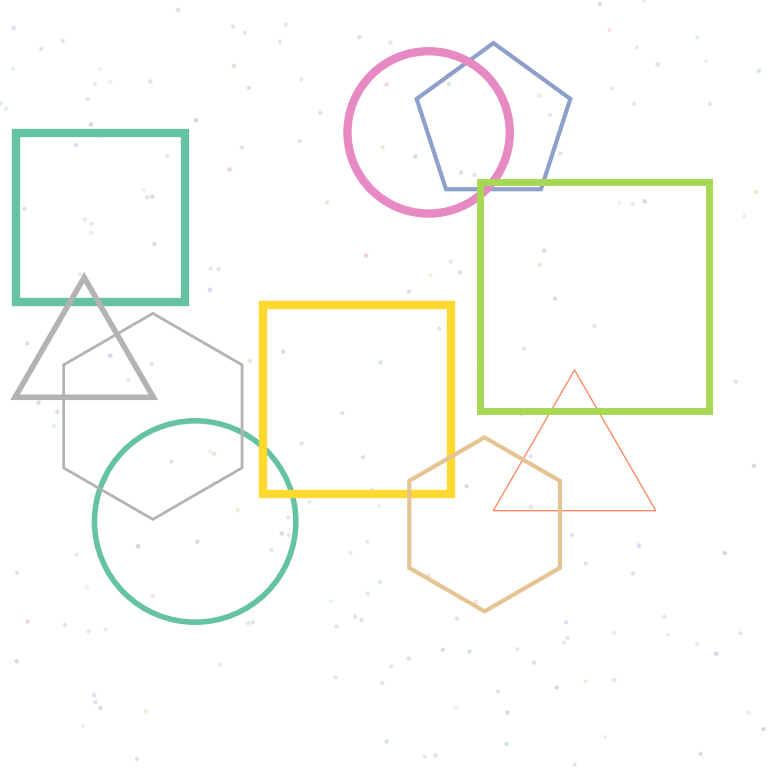[{"shape": "square", "thickness": 3, "radius": 0.55, "center": [0.131, 0.717]}, {"shape": "circle", "thickness": 2, "radius": 0.65, "center": [0.253, 0.323]}, {"shape": "triangle", "thickness": 0.5, "radius": 0.61, "center": [0.746, 0.398]}, {"shape": "pentagon", "thickness": 1.5, "radius": 0.52, "center": [0.641, 0.839]}, {"shape": "circle", "thickness": 3, "radius": 0.53, "center": [0.557, 0.828]}, {"shape": "square", "thickness": 2.5, "radius": 0.74, "center": [0.772, 0.615]}, {"shape": "square", "thickness": 3, "radius": 0.61, "center": [0.464, 0.481]}, {"shape": "hexagon", "thickness": 1.5, "radius": 0.56, "center": [0.629, 0.319]}, {"shape": "hexagon", "thickness": 1, "radius": 0.67, "center": [0.198, 0.459]}, {"shape": "triangle", "thickness": 2, "radius": 0.52, "center": [0.109, 0.536]}]